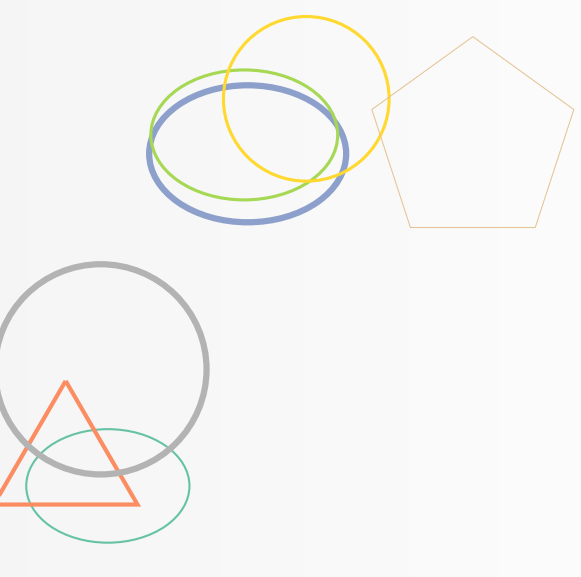[{"shape": "oval", "thickness": 1, "radius": 0.7, "center": [0.186, 0.158]}, {"shape": "triangle", "thickness": 2, "radius": 0.71, "center": [0.113, 0.197]}, {"shape": "oval", "thickness": 3, "radius": 0.85, "center": [0.426, 0.733]}, {"shape": "oval", "thickness": 1.5, "radius": 0.8, "center": [0.42, 0.766]}, {"shape": "circle", "thickness": 1.5, "radius": 0.71, "center": [0.527, 0.828]}, {"shape": "pentagon", "thickness": 0.5, "radius": 0.91, "center": [0.813, 0.753]}, {"shape": "circle", "thickness": 3, "radius": 0.91, "center": [0.173, 0.36]}]